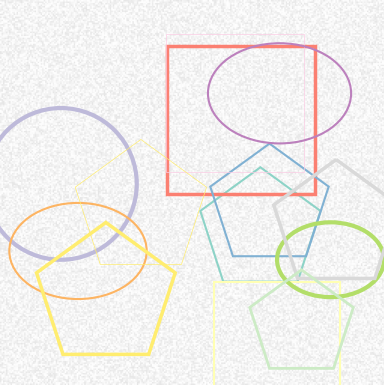[{"shape": "pentagon", "thickness": 1.5, "radius": 0.82, "center": [0.676, 0.401]}, {"shape": "square", "thickness": 1.5, "radius": 0.82, "center": [0.719, 0.104]}, {"shape": "circle", "thickness": 3, "radius": 0.99, "center": [0.158, 0.522]}, {"shape": "square", "thickness": 2.5, "radius": 0.96, "center": [0.626, 0.688]}, {"shape": "pentagon", "thickness": 1.5, "radius": 0.81, "center": [0.7, 0.465]}, {"shape": "oval", "thickness": 1.5, "radius": 0.89, "center": [0.203, 0.348]}, {"shape": "oval", "thickness": 3, "radius": 0.69, "center": [0.859, 0.325]}, {"shape": "square", "thickness": 0.5, "radius": 0.89, "center": [0.61, 0.732]}, {"shape": "pentagon", "thickness": 2.5, "radius": 0.85, "center": [0.873, 0.415]}, {"shape": "oval", "thickness": 1.5, "radius": 0.93, "center": [0.726, 0.758]}, {"shape": "pentagon", "thickness": 2, "radius": 0.71, "center": [0.783, 0.158]}, {"shape": "pentagon", "thickness": 0.5, "radius": 0.9, "center": [0.366, 0.458]}, {"shape": "pentagon", "thickness": 2.5, "radius": 0.95, "center": [0.275, 0.233]}]